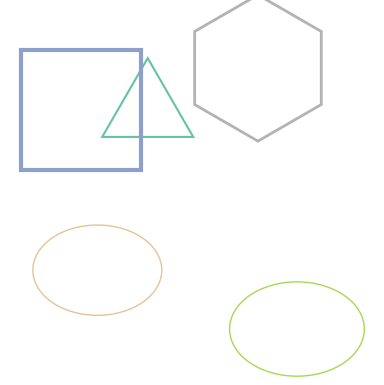[{"shape": "triangle", "thickness": 1.5, "radius": 0.68, "center": [0.384, 0.713]}, {"shape": "square", "thickness": 3, "radius": 0.78, "center": [0.211, 0.714]}, {"shape": "oval", "thickness": 1, "radius": 0.88, "center": [0.771, 0.145]}, {"shape": "oval", "thickness": 1, "radius": 0.84, "center": [0.253, 0.298]}, {"shape": "hexagon", "thickness": 2, "radius": 0.95, "center": [0.67, 0.823]}]